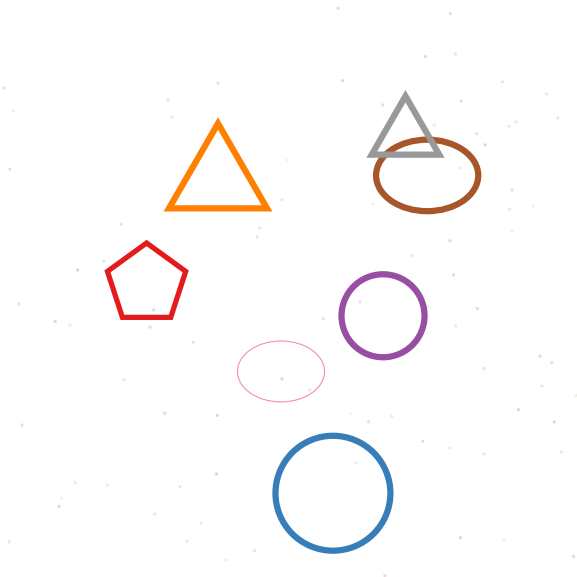[{"shape": "pentagon", "thickness": 2.5, "radius": 0.36, "center": [0.254, 0.507]}, {"shape": "circle", "thickness": 3, "radius": 0.5, "center": [0.577, 0.145]}, {"shape": "circle", "thickness": 3, "radius": 0.36, "center": [0.663, 0.452]}, {"shape": "triangle", "thickness": 3, "radius": 0.49, "center": [0.377, 0.687]}, {"shape": "oval", "thickness": 3, "radius": 0.44, "center": [0.74, 0.695]}, {"shape": "oval", "thickness": 0.5, "radius": 0.38, "center": [0.487, 0.356]}, {"shape": "triangle", "thickness": 3, "radius": 0.34, "center": [0.702, 0.765]}]